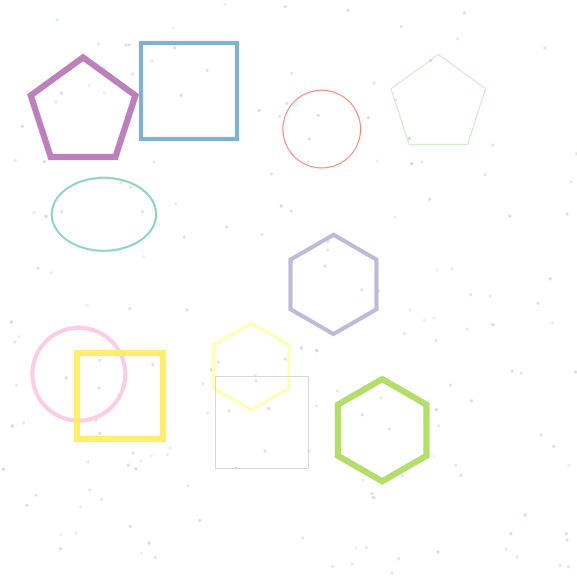[{"shape": "oval", "thickness": 1, "radius": 0.45, "center": [0.18, 0.628]}, {"shape": "hexagon", "thickness": 1.5, "radius": 0.38, "center": [0.435, 0.365]}, {"shape": "hexagon", "thickness": 2, "radius": 0.43, "center": [0.577, 0.507]}, {"shape": "circle", "thickness": 0.5, "radius": 0.34, "center": [0.557, 0.776]}, {"shape": "square", "thickness": 2, "radius": 0.42, "center": [0.328, 0.841]}, {"shape": "hexagon", "thickness": 3, "radius": 0.44, "center": [0.662, 0.254]}, {"shape": "circle", "thickness": 2, "radius": 0.4, "center": [0.136, 0.351]}, {"shape": "square", "thickness": 0.5, "radius": 0.4, "center": [0.452, 0.269]}, {"shape": "pentagon", "thickness": 3, "radius": 0.48, "center": [0.144, 0.804]}, {"shape": "pentagon", "thickness": 0.5, "radius": 0.43, "center": [0.759, 0.819]}, {"shape": "square", "thickness": 3, "radius": 0.37, "center": [0.208, 0.313]}]